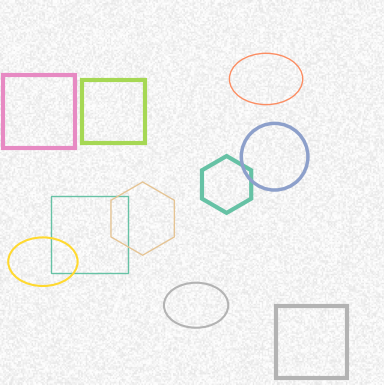[{"shape": "square", "thickness": 1, "radius": 0.5, "center": [0.232, 0.39]}, {"shape": "hexagon", "thickness": 3, "radius": 0.37, "center": [0.589, 0.521]}, {"shape": "oval", "thickness": 1, "radius": 0.48, "center": [0.691, 0.795]}, {"shape": "circle", "thickness": 2.5, "radius": 0.43, "center": [0.713, 0.593]}, {"shape": "square", "thickness": 3, "radius": 0.47, "center": [0.101, 0.71]}, {"shape": "square", "thickness": 3, "radius": 0.41, "center": [0.296, 0.711]}, {"shape": "oval", "thickness": 1.5, "radius": 0.45, "center": [0.111, 0.32]}, {"shape": "hexagon", "thickness": 1, "radius": 0.48, "center": [0.371, 0.432]}, {"shape": "oval", "thickness": 1.5, "radius": 0.42, "center": [0.509, 0.207]}, {"shape": "square", "thickness": 3, "radius": 0.47, "center": [0.809, 0.112]}]